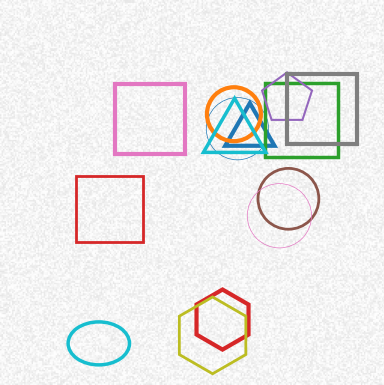[{"shape": "circle", "thickness": 0.5, "radius": 0.4, "center": [0.617, 0.666]}, {"shape": "triangle", "thickness": 3, "radius": 0.37, "center": [0.649, 0.658]}, {"shape": "circle", "thickness": 3, "radius": 0.35, "center": [0.608, 0.703]}, {"shape": "square", "thickness": 2.5, "radius": 0.48, "center": [0.783, 0.689]}, {"shape": "hexagon", "thickness": 3, "radius": 0.39, "center": [0.578, 0.17]}, {"shape": "square", "thickness": 2, "radius": 0.43, "center": [0.285, 0.457]}, {"shape": "pentagon", "thickness": 1.5, "radius": 0.34, "center": [0.746, 0.744]}, {"shape": "circle", "thickness": 2, "radius": 0.4, "center": [0.749, 0.484]}, {"shape": "square", "thickness": 3, "radius": 0.45, "center": [0.389, 0.692]}, {"shape": "circle", "thickness": 0.5, "radius": 0.42, "center": [0.726, 0.44]}, {"shape": "square", "thickness": 3, "radius": 0.45, "center": [0.836, 0.717]}, {"shape": "hexagon", "thickness": 2, "radius": 0.5, "center": [0.552, 0.129]}, {"shape": "triangle", "thickness": 2.5, "radius": 0.47, "center": [0.609, 0.651]}, {"shape": "oval", "thickness": 2.5, "radius": 0.4, "center": [0.257, 0.108]}]